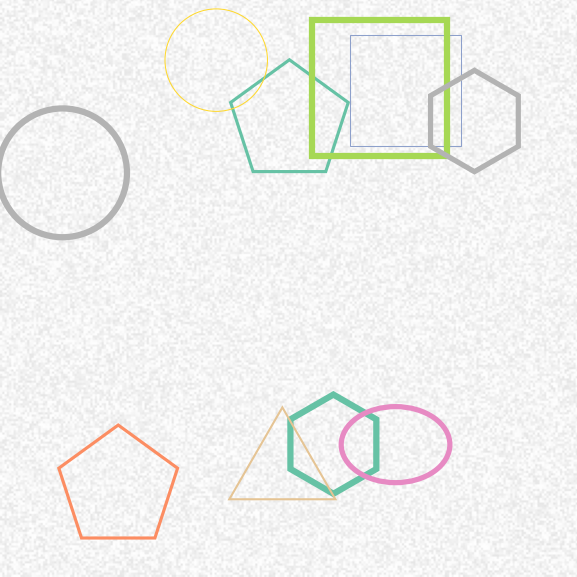[{"shape": "pentagon", "thickness": 1.5, "radius": 0.54, "center": [0.501, 0.789]}, {"shape": "hexagon", "thickness": 3, "radius": 0.43, "center": [0.577, 0.23]}, {"shape": "pentagon", "thickness": 1.5, "radius": 0.54, "center": [0.205, 0.155]}, {"shape": "square", "thickness": 0.5, "radius": 0.48, "center": [0.702, 0.843]}, {"shape": "oval", "thickness": 2.5, "radius": 0.47, "center": [0.685, 0.229]}, {"shape": "square", "thickness": 3, "radius": 0.59, "center": [0.657, 0.847]}, {"shape": "circle", "thickness": 0.5, "radius": 0.44, "center": [0.374, 0.895]}, {"shape": "triangle", "thickness": 1, "radius": 0.53, "center": [0.489, 0.188]}, {"shape": "hexagon", "thickness": 2.5, "radius": 0.44, "center": [0.822, 0.79]}, {"shape": "circle", "thickness": 3, "radius": 0.56, "center": [0.108, 0.7]}]